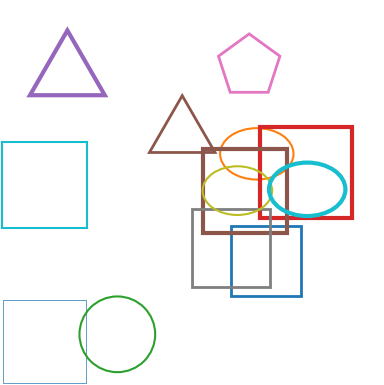[{"shape": "square", "thickness": 2, "radius": 0.46, "center": [0.691, 0.322]}, {"shape": "square", "thickness": 0.5, "radius": 0.54, "center": [0.116, 0.114]}, {"shape": "oval", "thickness": 1.5, "radius": 0.48, "center": [0.667, 0.6]}, {"shape": "circle", "thickness": 1.5, "radius": 0.49, "center": [0.305, 0.132]}, {"shape": "square", "thickness": 3, "radius": 0.59, "center": [0.795, 0.552]}, {"shape": "triangle", "thickness": 3, "radius": 0.56, "center": [0.175, 0.809]}, {"shape": "triangle", "thickness": 2, "radius": 0.49, "center": [0.473, 0.653]}, {"shape": "square", "thickness": 3, "radius": 0.55, "center": [0.636, 0.504]}, {"shape": "pentagon", "thickness": 2, "radius": 0.42, "center": [0.647, 0.828]}, {"shape": "square", "thickness": 2, "radius": 0.51, "center": [0.601, 0.356]}, {"shape": "oval", "thickness": 1.5, "radius": 0.45, "center": [0.617, 0.505]}, {"shape": "oval", "thickness": 3, "radius": 0.5, "center": [0.798, 0.508]}, {"shape": "square", "thickness": 1.5, "radius": 0.56, "center": [0.116, 0.52]}]